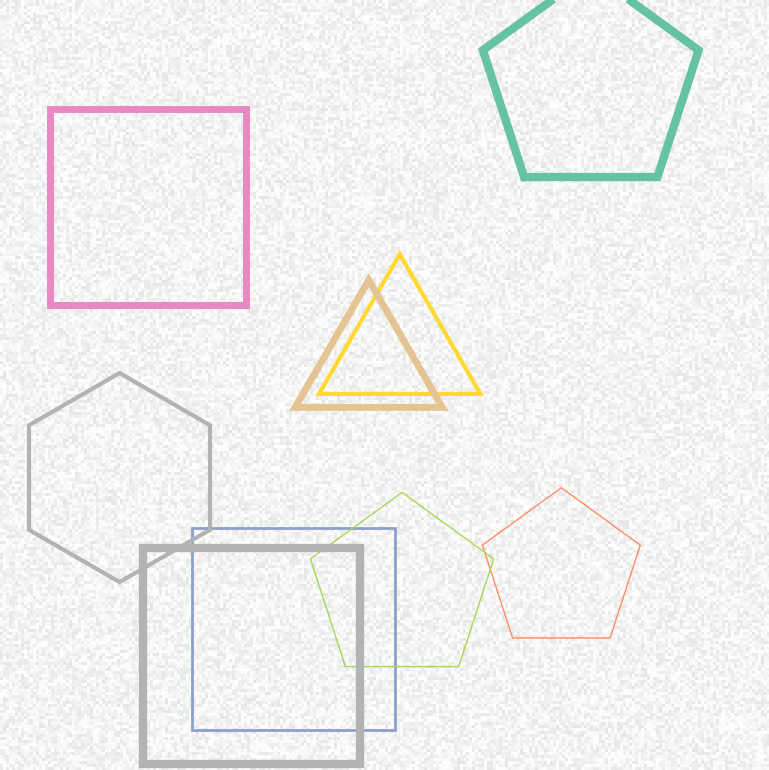[{"shape": "pentagon", "thickness": 3, "radius": 0.74, "center": [0.767, 0.889]}, {"shape": "pentagon", "thickness": 0.5, "radius": 0.54, "center": [0.729, 0.259]}, {"shape": "square", "thickness": 1, "radius": 0.66, "center": [0.381, 0.183]}, {"shape": "square", "thickness": 2.5, "radius": 0.64, "center": [0.192, 0.731]}, {"shape": "pentagon", "thickness": 0.5, "radius": 0.63, "center": [0.522, 0.235]}, {"shape": "triangle", "thickness": 1.5, "radius": 0.61, "center": [0.519, 0.549]}, {"shape": "triangle", "thickness": 2.5, "radius": 0.55, "center": [0.479, 0.526]}, {"shape": "square", "thickness": 3, "radius": 0.7, "center": [0.327, 0.148]}, {"shape": "hexagon", "thickness": 1.5, "radius": 0.68, "center": [0.155, 0.38]}]